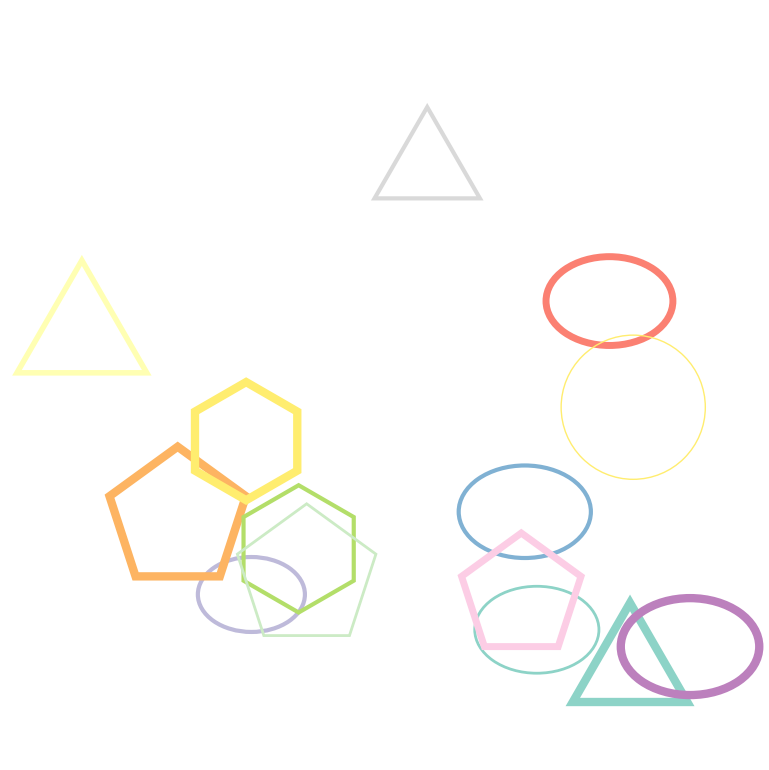[{"shape": "triangle", "thickness": 3, "radius": 0.43, "center": [0.818, 0.131]}, {"shape": "oval", "thickness": 1, "radius": 0.4, "center": [0.697, 0.182]}, {"shape": "triangle", "thickness": 2, "radius": 0.49, "center": [0.106, 0.564]}, {"shape": "oval", "thickness": 1.5, "radius": 0.35, "center": [0.326, 0.228]}, {"shape": "oval", "thickness": 2.5, "radius": 0.41, "center": [0.792, 0.609]}, {"shape": "oval", "thickness": 1.5, "radius": 0.43, "center": [0.682, 0.335]}, {"shape": "pentagon", "thickness": 3, "radius": 0.47, "center": [0.231, 0.327]}, {"shape": "hexagon", "thickness": 1.5, "radius": 0.41, "center": [0.388, 0.287]}, {"shape": "pentagon", "thickness": 2.5, "radius": 0.41, "center": [0.677, 0.226]}, {"shape": "triangle", "thickness": 1.5, "radius": 0.4, "center": [0.555, 0.782]}, {"shape": "oval", "thickness": 3, "radius": 0.45, "center": [0.896, 0.16]}, {"shape": "pentagon", "thickness": 1, "radius": 0.47, "center": [0.398, 0.251]}, {"shape": "circle", "thickness": 0.5, "radius": 0.47, "center": [0.822, 0.471]}, {"shape": "hexagon", "thickness": 3, "radius": 0.38, "center": [0.32, 0.427]}]